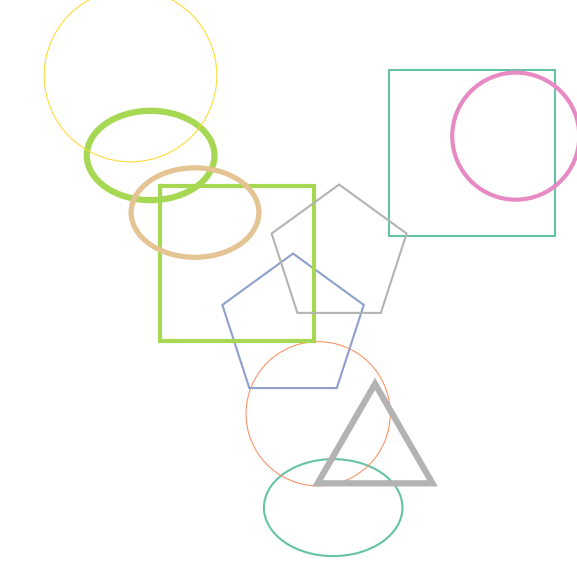[{"shape": "oval", "thickness": 1, "radius": 0.6, "center": [0.577, 0.12]}, {"shape": "square", "thickness": 1, "radius": 0.72, "center": [0.817, 0.734]}, {"shape": "circle", "thickness": 0.5, "radius": 0.62, "center": [0.551, 0.283]}, {"shape": "pentagon", "thickness": 1, "radius": 0.64, "center": [0.507, 0.431]}, {"shape": "circle", "thickness": 2, "radius": 0.55, "center": [0.893, 0.763]}, {"shape": "oval", "thickness": 3, "radius": 0.55, "center": [0.261, 0.73]}, {"shape": "square", "thickness": 2, "radius": 0.67, "center": [0.411, 0.543]}, {"shape": "circle", "thickness": 0.5, "radius": 0.75, "center": [0.226, 0.868]}, {"shape": "oval", "thickness": 2.5, "radius": 0.55, "center": [0.338, 0.631]}, {"shape": "pentagon", "thickness": 1, "radius": 0.61, "center": [0.587, 0.557]}, {"shape": "triangle", "thickness": 3, "radius": 0.57, "center": [0.649, 0.22]}]